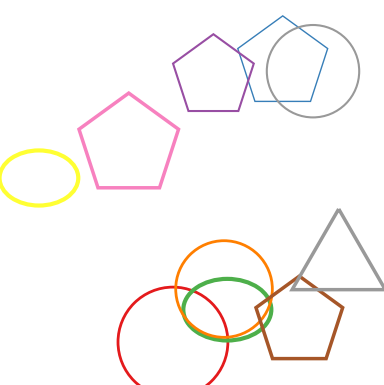[{"shape": "circle", "thickness": 2, "radius": 0.71, "center": [0.449, 0.112]}, {"shape": "pentagon", "thickness": 1, "radius": 0.61, "center": [0.734, 0.836]}, {"shape": "oval", "thickness": 3, "radius": 0.57, "center": [0.59, 0.196]}, {"shape": "pentagon", "thickness": 1.5, "radius": 0.55, "center": [0.554, 0.801]}, {"shape": "circle", "thickness": 2, "radius": 0.63, "center": [0.582, 0.249]}, {"shape": "oval", "thickness": 3, "radius": 0.51, "center": [0.101, 0.538]}, {"shape": "pentagon", "thickness": 2.5, "radius": 0.59, "center": [0.777, 0.164]}, {"shape": "pentagon", "thickness": 2.5, "radius": 0.68, "center": [0.334, 0.622]}, {"shape": "circle", "thickness": 1.5, "radius": 0.6, "center": [0.813, 0.815]}, {"shape": "triangle", "thickness": 2.5, "radius": 0.7, "center": [0.88, 0.317]}]